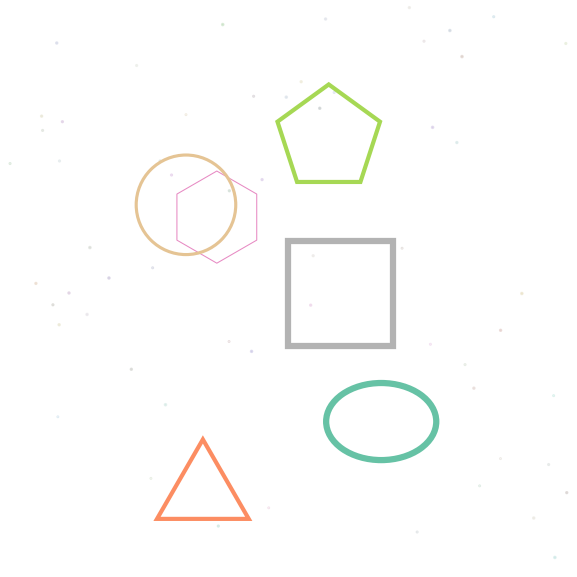[{"shape": "oval", "thickness": 3, "radius": 0.48, "center": [0.66, 0.269]}, {"shape": "triangle", "thickness": 2, "radius": 0.46, "center": [0.351, 0.146]}, {"shape": "hexagon", "thickness": 0.5, "radius": 0.4, "center": [0.375, 0.623]}, {"shape": "pentagon", "thickness": 2, "radius": 0.47, "center": [0.569, 0.76]}, {"shape": "circle", "thickness": 1.5, "radius": 0.43, "center": [0.322, 0.644]}, {"shape": "square", "thickness": 3, "radius": 0.46, "center": [0.59, 0.491]}]